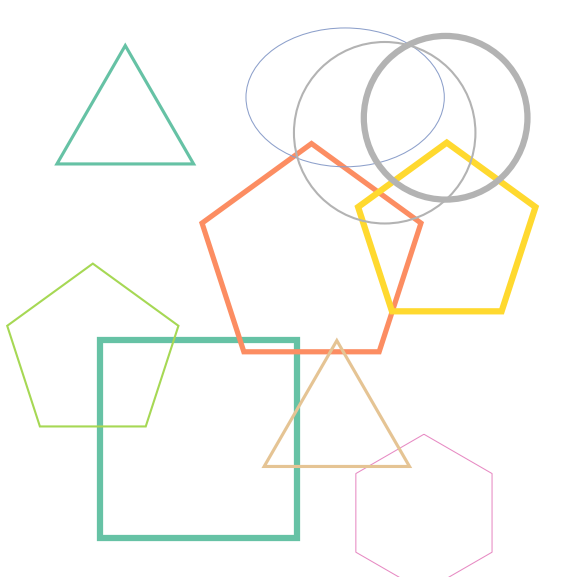[{"shape": "square", "thickness": 3, "radius": 0.86, "center": [0.344, 0.239]}, {"shape": "triangle", "thickness": 1.5, "radius": 0.68, "center": [0.217, 0.784]}, {"shape": "pentagon", "thickness": 2.5, "radius": 1.0, "center": [0.539, 0.551]}, {"shape": "oval", "thickness": 0.5, "radius": 0.86, "center": [0.598, 0.831]}, {"shape": "hexagon", "thickness": 0.5, "radius": 0.68, "center": [0.734, 0.111]}, {"shape": "pentagon", "thickness": 1, "radius": 0.78, "center": [0.161, 0.387]}, {"shape": "pentagon", "thickness": 3, "radius": 0.81, "center": [0.774, 0.591]}, {"shape": "triangle", "thickness": 1.5, "radius": 0.73, "center": [0.583, 0.264]}, {"shape": "circle", "thickness": 1, "radius": 0.79, "center": [0.666, 0.769]}, {"shape": "circle", "thickness": 3, "radius": 0.71, "center": [0.772, 0.795]}]